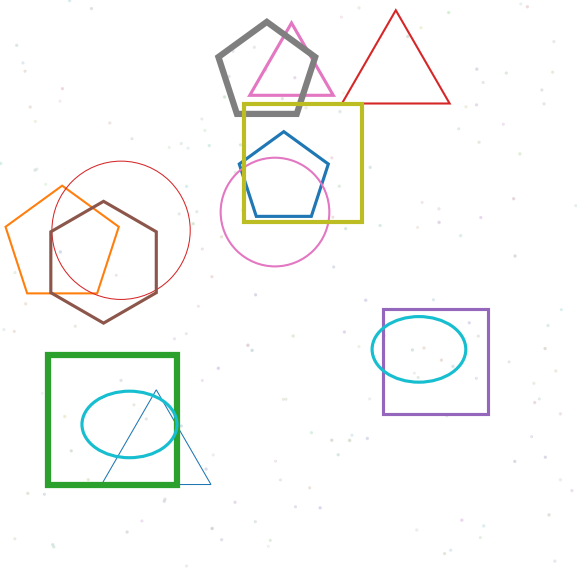[{"shape": "triangle", "thickness": 0.5, "radius": 0.55, "center": [0.271, 0.215]}, {"shape": "pentagon", "thickness": 1.5, "radius": 0.41, "center": [0.491, 0.69]}, {"shape": "pentagon", "thickness": 1, "radius": 0.52, "center": [0.108, 0.575]}, {"shape": "square", "thickness": 3, "radius": 0.56, "center": [0.195, 0.271]}, {"shape": "circle", "thickness": 0.5, "radius": 0.6, "center": [0.21, 0.6]}, {"shape": "triangle", "thickness": 1, "radius": 0.54, "center": [0.685, 0.874]}, {"shape": "square", "thickness": 1.5, "radius": 0.46, "center": [0.754, 0.373]}, {"shape": "hexagon", "thickness": 1.5, "radius": 0.53, "center": [0.179, 0.545]}, {"shape": "circle", "thickness": 1, "radius": 0.47, "center": [0.476, 0.632]}, {"shape": "triangle", "thickness": 1.5, "radius": 0.42, "center": [0.505, 0.876]}, {"shape": "pentagon", "thickness": 3, "radius": 0.44, "center": [0.462, 0.873]}, {"shape": "square", "thickness": 2, "radius": 0.51, "center": [0.525, 0.717]}, {"shape": "oval", "thickness": 1.5, "radius": 0.41, "center": [0.224, 0.264]}, {"shape": "oval", "thickness": 1.5, "radius": 0.41, "center": [0.725, 0.394]}]